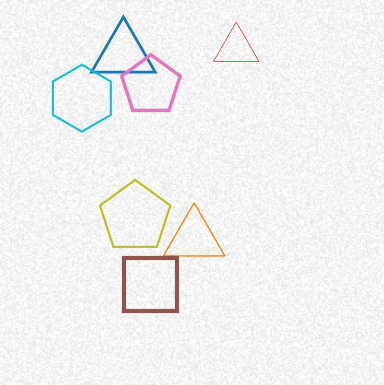[{"shape": "triangle", "thickness": 2, "radius": 0.48, "center": [0.321, 0.86]}, {"shape": "triangle", "thickness": 1, "radius": 0.46, "center": [0.504, 0.381]}, {"shape": "triangle", "thickness": 0.5, "radius": 0.34, "center": [0.614, 0.875]}, {"shape": "square", "thickness": 3, "radius": 0.34, "center": [0.391, 0.261]}, {"shape": "pentagon", "thickness": 2.5, "radius": 0.4, "center": [0.392, 0.778]}, {"shape": "pentagon", "thickness": 1.5, "radius": 0.48, "center": [0.351, 0.437]}, {"shape": "hexagon", "thickness": 1.5, "radius": 0.43, "center": [0.213, 0.745]}]